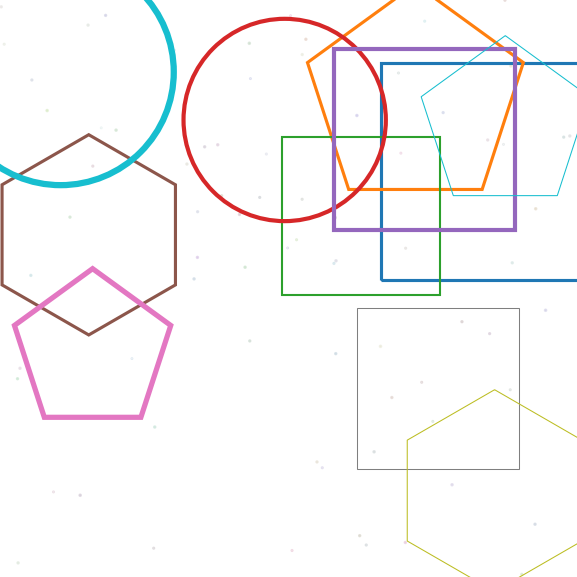[{"shape": "square", "thickness": 1.5, "radius": 0.94, "center": [0.847, 0.703]}, {"shape": "pentagon", "thickness": 1.5, "radius": 0.98, "center": [0.719, 0.83]}, {"shape": "square", "thickness": 1, "radius": 0.68, "center": [0.625, 0.624]}, {"shape": "circle", "thickness": 2, "radius": 0.88, "center": [0.493, 0.791]}, {"shape": "square", "thickness": 2, "radius": 0.78, "center": [0.735, 0.757]}, {"shape": "hexagon", "thickness": 1.5, "radius": 0.87, "center": [0.154, 0.592]}, {"shape": "pentagon", "thickness": 2.5, "radius": 0.71, "center": [0.16, 0.392]}, {"shape": "square", "thickness": 0.5, "radius": 0.7, "center": [0.759, 0.326]}, {"shape": "hexagon", "thickness": 0.5, "radius": 0.87, "center": [0.856, 0.15]}, {"shape": "circle", "thickness": 3, "radius": 0.98, "center": [0.105, 0.874]}, {"shape": "pentagon", "thickness": 0.5, "radius": 0.77, "center": [0.875, 0.784]}]